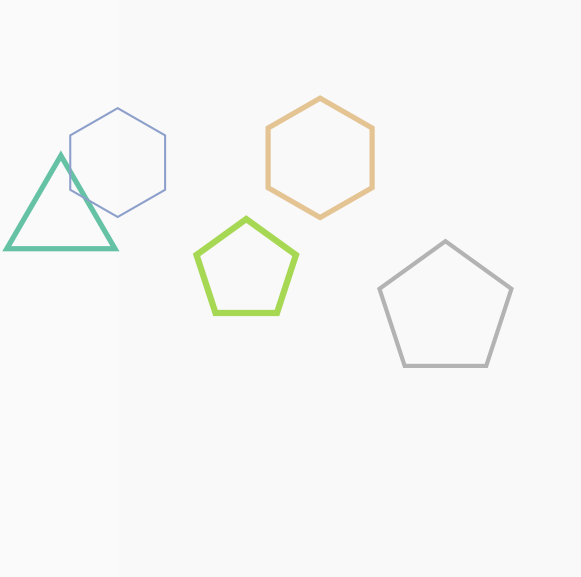[{"shape": "triangle", "thickness": 2.5, "radius": 0.54, "center": [0.105, 0.622]}, {"shape": "hexagon", "thickness": 1, "radius": 0.47, "center": [0.202, 0.718]}, {"shape": "pentagon", "thickness": 3, "radius": 0.45, "center": [0.424, 0.53]}, {"shape": "hexagon", "thickness": 2.5, "radius": 0.52, "center": [0.551, 0.726]}, {"shape": "pentagon", "thickness": 2, "radius": 0.6, "center": [0.766, 0.462]}]